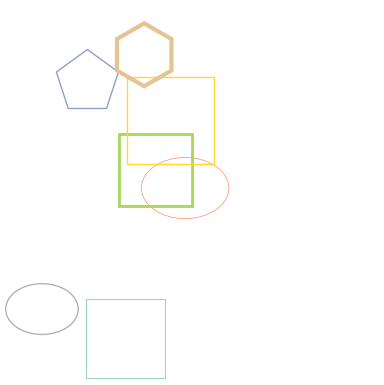[{"shape": "square", "thickness": 0.5, "radius": 0.51, "center": [0.327, 0.122]}, {"shape": "oval", "thickness": 0.5, "radius": 0.57, "center": [0.481, 0.511]}, {"shape": "pentagon", "thickness": 1, "radius": 0.42, "center": [0.227, 0.787]}, {"shape": "square", "thickness": 2, "radius": 0.47, "center": [0.404, 0.558]}, {"shape": "square", "thickness": 1, "radius": 0.56, "center": [0.443, 0.686]}, {"shape": "hexagon", "thickness": 3, "radius": 0.41, "center": [0.375, 0.858]}, {"shape": "oval", "thickness": 1, "radius": 0.47, "center": [0.109, 0.197]}]